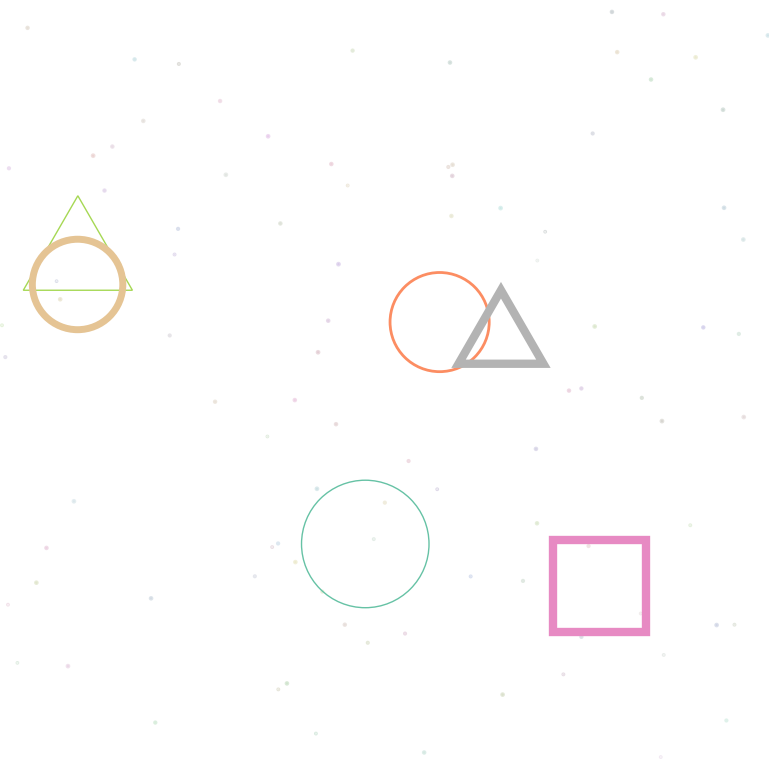[{"shape": "circle", "thickness": 0.5, "radius": 0.41, "center": [0.474, 0.294]}, {"shape": "circle", "thickness": 1, "radius": 0.32, "center": [0.571, 0.582]}, {"shape": "square", "thickness": 3, "radius": 0.3, "center": [0.779, 0.239]}, {"shape": "triangle", "thickness": 0.5, "radius": 0.41, "center": [0.101, 0.664]}, {"shape": "circle", "thickness": 2.5, "radius": 0.29, "center": [0.101, 0.631]}, {"shape": "triangle", "thickness": 3, "radius": 0.32, "center": [0.651, 0.559]}]